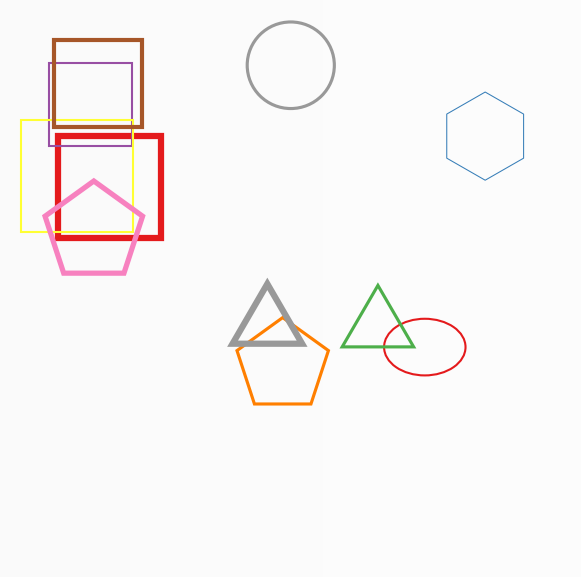[{"shape": "oval", "thickness": 1, "radius": 0.35, "center": [0.731, 0.398]}, {"shape": "square", "thickness": 3, "radius": 0.44, "center": [0.189, 0.675]}, {"shape": "hexagon", "thickness": 0.5, "radius": 0.38, "center": [0.835, 0.763]}, {"shape": "triangle", "thickness": 1.5, "radius": 0.35, "center": [0.65, 0.434]}, {"shape": "square", "thickness": 1, "radius": 0.36, "center": [0.156, 0.818]}, {"shape": "pentagon", "thickness": 1.5, "radius": 0.41, "center": [0.486, 0.367]}, {"shape": "square", "thickness": 1, "radius": 0.48, "center": [0.132, 0.694]}, {"shape": "square", "thickness": 2, "radius": 0.38, "center": [0.169, 0.855]}, {"shape": "pentagon", "thickness": 2.5, "radius": 0.44, "center": [0.161, 0.597]}, {"shape": "triangle", "thickness": 3, "radius": 0.35, "center": [0.46, 0.438]}, {"shape": "circle", "thickness": 1.5, "radius": 0.37, "center": [0.5, 0.886]}]